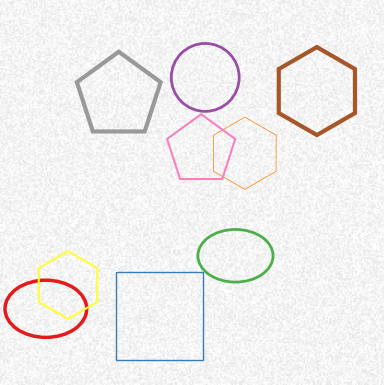[{"shape": "oval", "thickness": 2.5, "radius": 0.53, "center": [0.119, 0.198]}, {"shape": "square", "thickness": 1, "radius": 0.57, "center": [0.415, 0.18]}, {"shape": "oval", "thickness": 2, "radius": 0.49, "center": [0.612, 0.336]}, {"shape": "circle", "thickness": 2, "radius": 0.44, "center": [0.533, 0.799]}, {"shape": "hexagon", "thickness": 0.5, "radius": 0.47, "center": [0.636, 0.602]}, {"shape": "hexagon", "thickness": 1.5, "radius": 0.44, "center": [0.177, 0.26]}, {"shape": "hexagon", "thickness": 3, "radius": 0.57, "center": [0.823, 0.763]}, {"shape": "pentagon", "thickness": 1.5, "radius": 0.47, "center": [0.523, 0.61]}, {"shape": "pentagon", "thickness": 3, "radius": 0.57, "center": [0.308, 0.751]}]